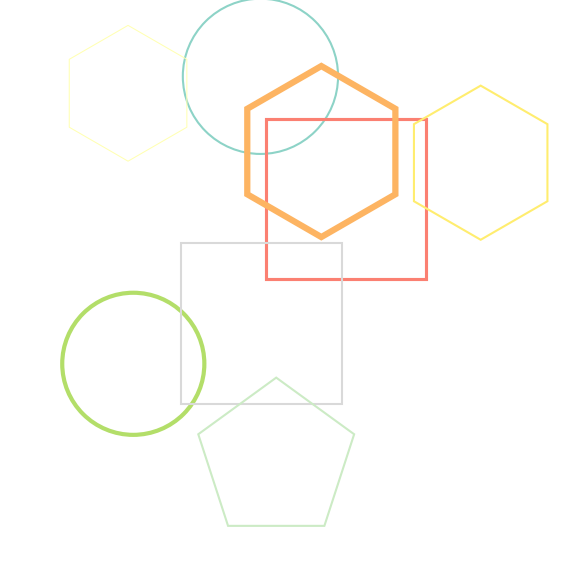[{"shape": "circle", "thickness": 1, "radius": 0.67, "center": [0.451, 0.867]}, {"shape": "hexagon", "thickness": 0.5, "radius": 0.59, "center": [0.222, 0.838]}, {"shape": "square", "thickness": 1.5, "radius": 0.69, "center": [0.599, 0.654]}, {"shape": "hexagon", "thickness": 3, "radius": 0.74, "center": [0.556, 0.737]}, {"shape": "circle", "thickness": 2, "radius": 0.62, "center": [0.231, 0.369]}, {"shape": "square", "thickness": 1, "radius": 0.7, "center": [0.453, 0.439]}, {"shape": "pentagon", "thickness": 1, "radius": 0.71, "center": [0.478, 0.203]}, {"shape": "hexagon", "thickness": 1, "radius": 0.67, "center": [0.832, 0.717]}]